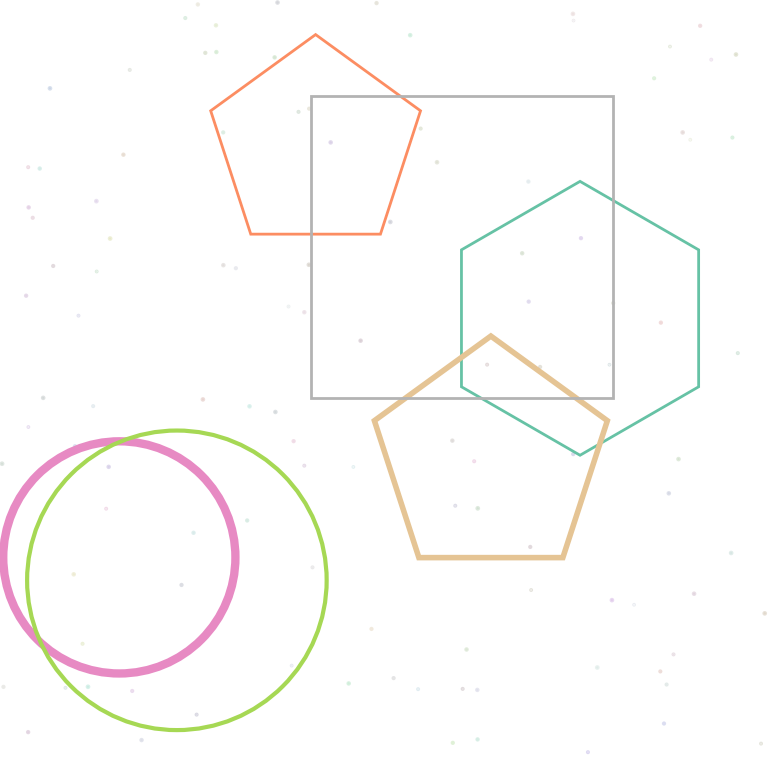[{"shape": "hexagon", "thickness": 1, "radius": 0.89, "center": [0.753, 0.587]}, {"shape": "pentagon", "thickness": 1, "radius": 0.72, "center": [0.41, 0.812]}, {"shape": "circle", "thickness": 3, "radius": 0.75, "center": [0.155, 0.276]}, {"shape": "circle", "thickness": 1.5, "radius": 0.97, "center": [0.23, 0.246]}, {"shape": "pentagon", "thickness": 2, "radius": 0.8, "center": [0.637, 0.404]}, {"shape": "square", "thickness": 1, "radius": 0.98, "center": [0.6, 0.679]}]